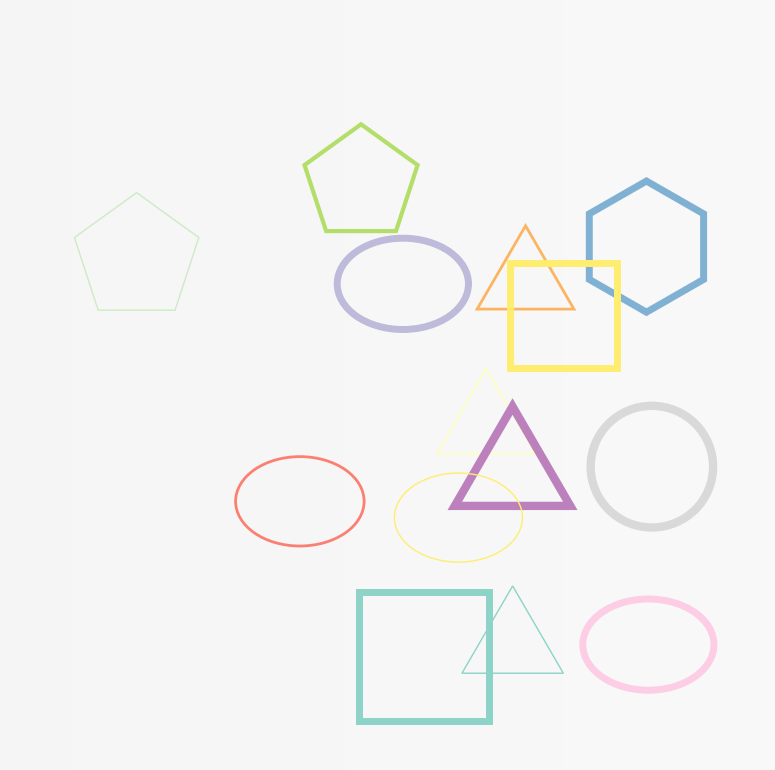[{"shape": "triangle", "thickness": 0.5, "radius": 0.38, "center": [0.661, 0.163]}, {"shape": "square", "thickness": 2.5, "radius": 0.42, "center": [0.547, 0.148]}, {"shape": "triangle", "thickness": 0.5, "radius": 0.37, "center": [0.627, 0.447]}, {"shape": "oval", "thickness": 2.5, "radius": 0.42, "center": [0.52, 0.631]}, {"shape": "oval", "thickness": 1, "radius": 0.41, "center": [0.387, 0.349]}, {"shape": "hexagon", "thickness": 2.5, "radius": 0.43, "center": [0.834, 0.68]}, {"shape": "triangle", "thickness": 1, "radius": 0.36, "center": [0.678, 0.635]}, {"shape": "pentagon", "thickness": 1.5, "radius": 0.38, "center": [0.466, 0.762]}, {"shape": "oval", "thickness": 2.5, "radius": 0.42, "center": [0.837, 0.163]}, {"shape": "circle", "thickness": 3, "radius": 0.4, "center": [0.841, 0.394]}, {"shape": "triangle", "thickness": 3, "radius": 0.43, "center": [0.661, 0.386]}, {"shape": "pentagon", "thickness": 0.5, "radius": 0.42, "center": [0.176, 0.665]}, {"shape": "square", "thickness": 2.5, "radius": 0.34, "center": [0.727, 0.59]}, {"shape": "oval", "thickness": 0.5, "radius": 0.41, "center": [0.591, 0.328]}]